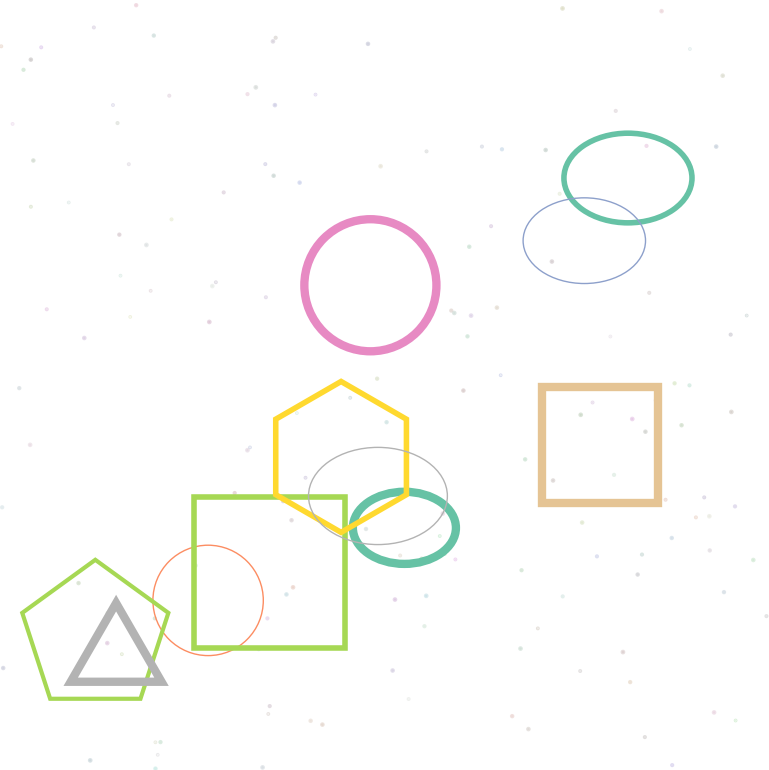[{"shape": "oval", "thickness": 3, "radius": 0.33, "center": [0.525, 0.315]}, {"shape": "oval", "thickness": 2, "radius": 0.42, "center": [0.816, 0.769]}, {"shape": "circle", "thickness": 0.5, "radius": 0.36, "center": [0.27, 0.22]}, {"shape": "oval", "thickness": 0.5, "radius": 0.4, "center": [0.759, 0.687]}, {"shape": "circle", "thickness": 3, "radius": 0.43, "center": [0.481, 0.63]}, {"shape": "pentagon", "thickness": 1.5, "radius": 0.5, "center": [0.124, 0.173]}, {"shape": "square", "thickness": 2, "radius": 0.49, "center": [0.35, 0.256]}, {"shape": "hexagon", "thickness": 2, "radius": 0.49, "center": [0.443, 0.407]}, {"shape": "square", "thickness": 3, "radius": 0.38, "center": [0.779, 0.422]}, {"shape": "oval", "thickness": 0.5, "radius": 0.45, "center": [0.491, 0.356]}, {"shape": "triangle", "thickness": 3, "radius": 0.34, "center": [0.151, 0.149]}]